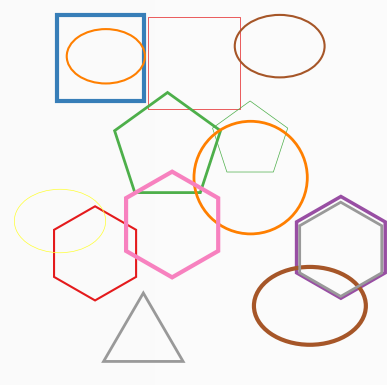[{"shape": "hexagon", "thickness": 1.5, "radius": 0.61, "center": [0.245, 0.342]}, {"shape": "square", "thickness": 0.5, "radius": 0.6, "center": [0.5, 0.836]}, {"shape": "square", "thickness": 3, "radius": 0.56, "center": [0.259, 0.85]}, {"shape": "pentagon", "thickness": 0.5, "radius": 0.51, "center": [0.645, 0.636]}, {"shape": "pentagon", "thickness": 2, "radius": 0.72, "center": [0.432, 0.616]}, {"shape": "hexagon", "thickness": 2.5, "radius": 0.66, "center": [0.88, 0.358]}, {"shape": "oval", "thickness": 1.5, "radius": 0.5, "center": [0.273, 0.854]}, {"shape": "circle", "thickness": 2, "radius": 0.73, "center": [0.647, 0.539]}, {"shape": "oval", "thickness": 0.5, "radius": 0.59, "center": [0.155, 0.426]}, {"shape": "oval", "thickness": 1.5, "radius": 0.58, "center": [0.722, 0.88]}, {"shape": "oval", "thickness": 3, "radius": 0.72, "center": [0.8, 0.206]}, {"shape": "hexagon", "thickness": 3, "radius": 0.69, "center": [0.444, 0.417]}, {"shape": "triangle", "thickness": 2, "radius": 0.59, "center": [0.37, 0.12]}, {"shape": "hexagon", "thickness": 2, "radius": 0.61, "center": [0.879, 0.352]}]